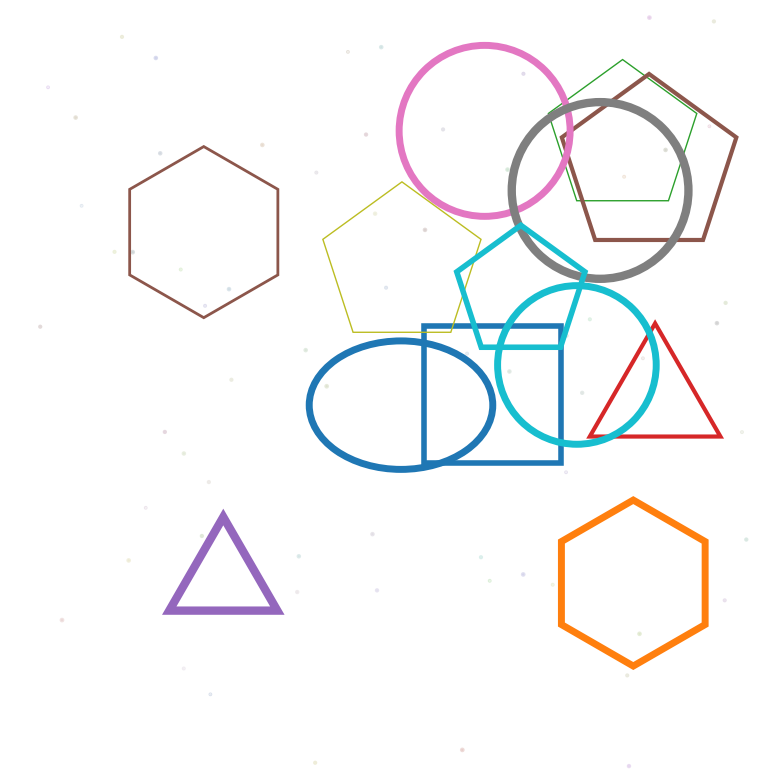[{"shape": "square", "thickness": 2, "radius": 0.44, "center": [0.64, 0.488]}, {"shape": "oval", "thickness": 2.5, "radius": 0.6, "center": [0.521, 0.474]}, {"shape": "hexagon", "thickness": 2.5, "radius": 0.54, "center": [0.822, 0.243]}, {"shape": "pentagon", "thickness": 0.5, "radius": 0.51, "center": [0.809, 0.821]}, {"shape": "triangle", "thickness": 1.5, "radius": 0.49, "center": [0.851, 0.482]}, {"shape": "triangle", "thickness": 3, "radius": 0.41, "center": [0.29, 0.248]}, {"shape": "pentagon", "thickness": 1.5, "radius": 0.6, "center": [0.843, 0.785]}, {"shape": "hexagon", "thickness": 1, "radius": 0.56, "center": [0.265, 0.699]}, {"shape": "circle", "thickness": 2.5, "radius": 0.56, "center": [0.629, 0.83]}, {"shape": "circle", "thickness": 3, "radius": 0.57, "center": [0.779, 0.753]}, {"shape": "pentagon", "thickness": 0.5, "radius": 0.54, "center": [0.522, 0.656]}, {"shape": "circle", "thickness": 2.5, "radius": 0.52, "center": [0.749, 0.526]}, {"shape": "pentagon", "thickness": 2, "radius": 0.44, "center": [0.676, 0.62]}]